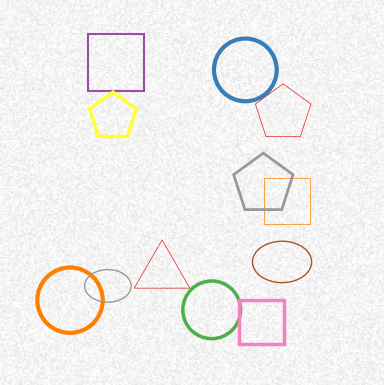[{"shape": "pentagon", "thickness": 0.5, "radius": 0.38, "center": [0.736, 0.706]}, {"shape": "triangle", "thickness": 0.5, "radius": 0.42, "center": [0.421, 0.293]}, {"shape": "circle", "thickness": 3, "radius": 0.41, "center": [0.637, 0.818]}, {"shape": "circle", "thickness": 2.5, "radius": 0.37, "center": [0.55, 0.195]}, {"shape": "square", "thickness": 1.5, "radius": 0.37, "center": [0.301, 0.838]}, {"shape": "circle", "thickness": 3, "radius": 0.42, "center": [0.182, 0.22]}, {"shape": "square", "thickness": 0.5, "radius": 0.3, "center": [0.746, 0.479]}, {"shape": "pentagon", "thickness": 2.5, "radius": 0.32, "center": [0.294, 0.697]}, {"shape": "oval", "thickness": 1, "radius": 0.38, "center": [0.733, 0.32]}, {"shape": "square", "thickness": 2.5, "radius": 0.29, "center": [0.679, 0.164]}, {"shape": "oval", "thickness": 1, "radius": 0.3, "center": [0.28, 0.257]}, {"shape": "pentagon", "thickness": 2, "radius": 0.41, "center": [0.684, 0.521]}]